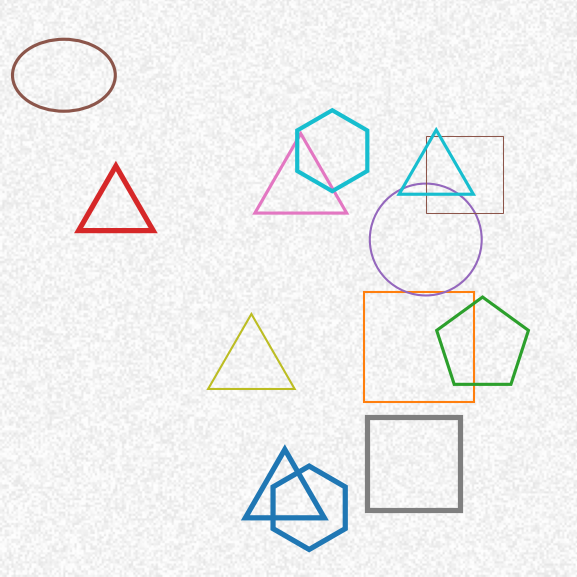[{"shape": "triangle", "thickness": 2.5, "radius": 0.39, "center": [0.493, 0.142]}, {"shape": "hexagon", "thickness": 2.5, "radius": 0.36, "center": [0.535, 0.12]}, {"shape": "square", "thickness": 1, "radius": 0.48, "center": [0.726, 0.398]}, {"shape": "pentagon", "thickness": 1.5, "radius": 0.42, "center": [0.836, 0.401]}, {"shape": "triangle", "thickness": 2.5, "radius": 0.37, "center": [0.201, 0.637]}, {"shape": "circle", "thickness": 1, "radius": 0.48, "center": [0.737, 0.584]}, {"shape": "square", "thickness": 0.5, "radius": 0.33, "center": [0.805, 0.697]}, {"shape": "oval", "thickness": 1.5, "radius": 0.44, "center": [0.111, 0.869]}, {"shape": "triangle", "thickness": 1.5, "radius": 0.46, "center": [0.521, 0.676]}, {"shape": "square", "thickness": 2.5, "radius": 0.4, "center": [0.716, 0.196]}, {"shape": "triangle", "thickness": 1, "radius": 0.43, "center": [0.435, 0.369]}, {"shape": "hexagon", "thickness": 2, "radius": 0.35, "center": [0.575, 0.738]}, {"shape": "triangle", "thickness": 1.5, "radius": 0.37, "center": [0.755, 0.7]}]